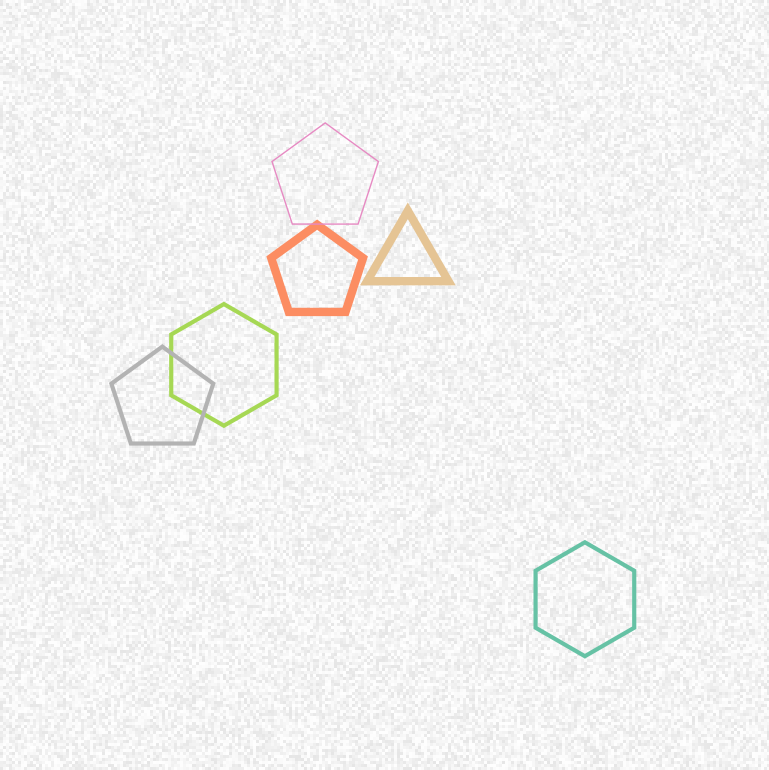[{"shape": "hexagon", "thickness": 1.5, "radius": 0.37, "center": [0.76, 0.222]}, {"shape": "pentagon", "thickness": 3, "radius": 0.31, "center": [0.412, 0.646]}, {"shape": "pentagon", "thickness": 0.5, "radius": 0.36, "center": [0.422, 0.768]}, {"shape": "hexagon", "thickness": 1.5, "radius": 0.39, "center": [0.291, 0.526]}, {"shape": "triangle", "thickness": 3, "radius": 0.3, "center": [0.53, 0.665]}, {"shape": "pentagon", "thickness": 1.5, "radius": 0.35, "center": [0.211, 0.48]}]